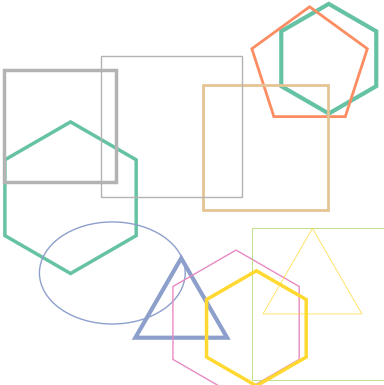[{"shape": "hexagon", "thickness": 2.5, "radius": 0.98, "center": [0.183, 0.486]}, {"shape": "hexagon", "thickness": 3, "radius": 0.71, "center": [0.854, 0.847]}, {"shape": "pentagon", "thickness": 2, "radius": 0.79, "center": [0.804, 0.825]}, {"shape": "triangle", "thickness": 3, "radius": 0.69, "center": [0.471, 0.192]}, {"shape": "oval", "thickness": 1, "radius": 0.95, "center": [0.292, 0.291]}, {"shape": "hexagon", "thickness": 1, "radius": 0.95, "center": [0.613, 0.161]}, {"shape": "square", "thickness": 0.5, "radius": 0.99, "center": [0.852, 0.211]}, {"shape": "hexagon", "thickness": 2.5, "radius": 0.75, "center": [0.666, 0.147]}, {"shape": "triangle", "thickness": 0.5, "radius": 0.74, "center": [0.812, 0.259]}, {"shape": "square", "thickness": 2, "radius": 0.81, "center": [0.69, 0.617]}, {"shape": "square", "thickness": 2.5, "radius": 0.73, "center": [0.155, 0.672]}, {"shape": "square", "thickness": 1, "radius": 0.92, "center": [0.445, 0.672]}]